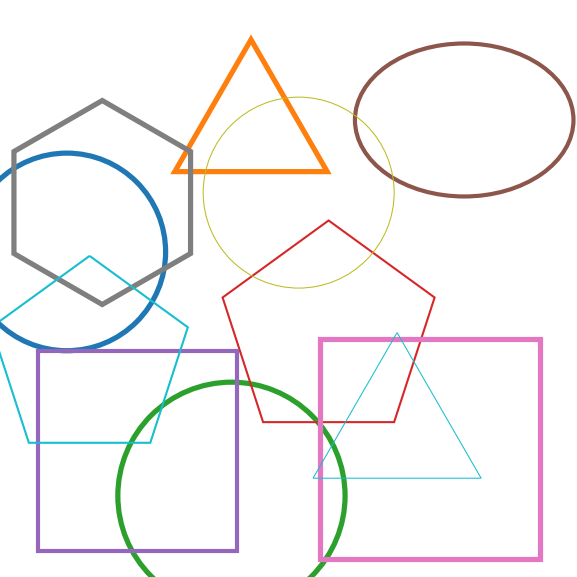[{"shape": "circle", "thickness": 2.5, "radius": 0.86, "center": [0.116, 0.563]}, {"shape": "triangle", "thickness": 2.5, "radius": 0.76, "center": [0.435, 0.778]}, {"shape": "circle", "thickness": 2.5, "radius": 0.98, "center": [0.401, 0.141]}, {"shape": "pentagon", "thickness": 1, "radius": 0.97, "center": [0.569, 0.424]}, {"shape": "square", "thickness": 2, "radius": 0.86, "center": [0.238, 0.218]}, {"shape": "oval", "thickness": 2, "radius": 0.95, "center": [0.804, 0.791]}, {"shape": "square", "thickness": 2.5, "radius": 0.95, "center": [0.744, 0.222]}, {"shape": "hexagon", "thickness": 2.5, "radius": 0.88, "center": [0.177, 0.648]}, {"shape": "circle", "thickness": 0.5, "radius": 0.83, "center": [0.517, 0.666]}, {"shape": "triangle", "thickness": 0.5, "radius": 0.84, "center": [0.688, 0.255]}, {"shape": "pentagon", "thickness": 1, "radius": 0.89, "center": [0.155, 0.377]}]